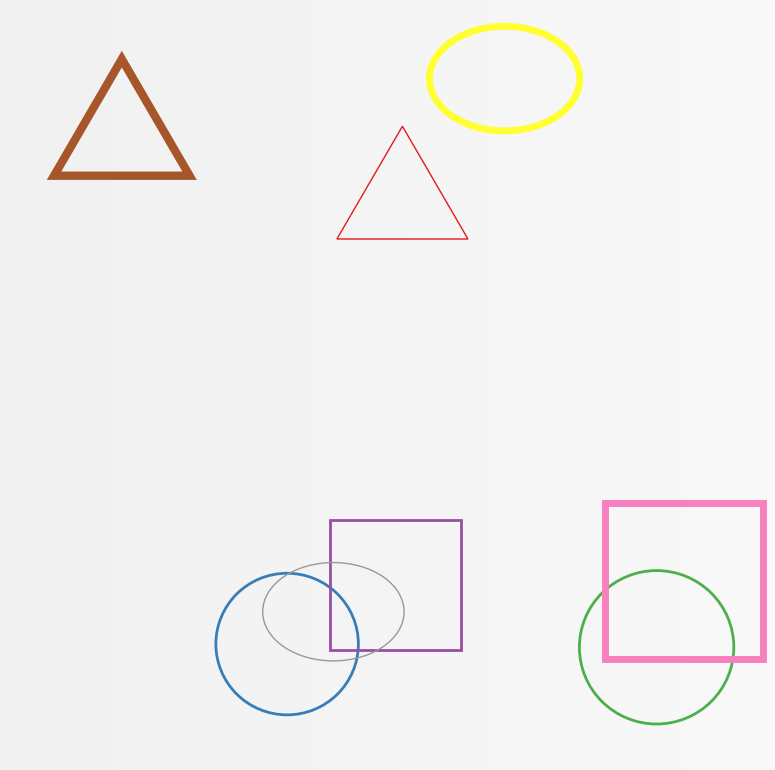[{"shape": "triangle", "thickness": 0.5, "radius": 0.49, "center": [0.519, 0.738]}, {"shape": "circle", "thickness": 1, "radius": 0.46, "center": [0.37, 0.164]}, {"shape": "circle", "thickness": 1, "radius": 0.5, "center": [0.847, 0.159]}, {"shape": "square", "thickness": 1, "radius": 0.42, "center": [0.51, 0.241]}, {"shape": "oval", "thickness": 2.5, "radius": 0.48, "center": [0.651, 0.898]}, {"shape": "triangle", "thickness": 3, "radius": 0.5, "center": [0.157, 0.822]}, {"shape": "square", "thickness": 2.5, "radius": 0.51, "center": [0.883, 0.246]}, {"shape": "oval", "thickness": 0.5, "radius": 0.46, "center": [0.43, 0.206]}]